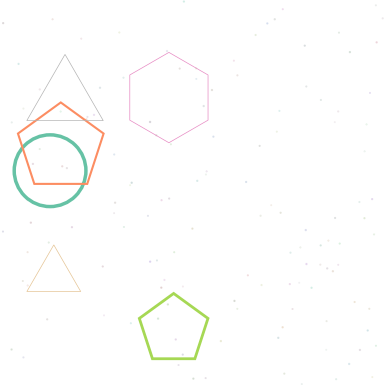[{"shape": "circle", "thickness": 2.5, "radius": 0.47, "center": [0.13, 0.557]}, {"shape": "pentagon", "thickness": 1.5, "radius": 0.58, "center": [0.158, 0.617]}, {"shape": "hexagon", "thickness": 0.5, "radius": 0.59, "center": [0.439, 0.747]}, {"shape": "pentagon", "thickness": 2, "radius": 0.47, "center": [0.451, 0.144]}, {"shape": "triangle", "thickness": 0.5, "radius": 0.4, "center": [0.14, 0.283]}, {"shape": "triangle", "thickness": 0.5, "radius": 0.57, "center": [0.169, 0.744]}]